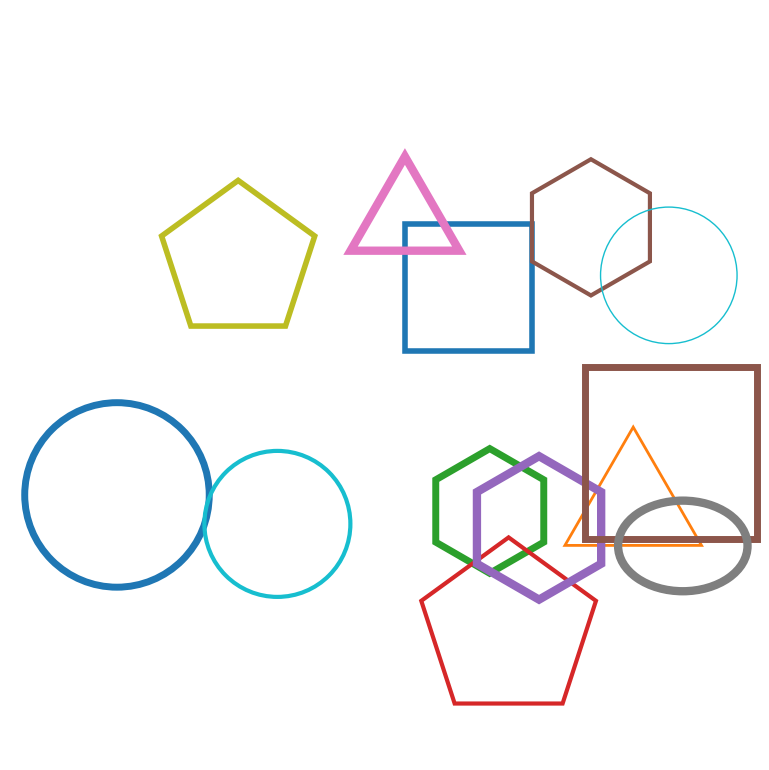[{"shape": "square", "thickness": 2, "radius": 0.41, "center": [0.609, 0.627]}, {"shape": "circle", "thickness": 2.5, "radius": 0.6, "center": [0.152, 0.357]}, {"shape": "triangle", "thickness": 1, "radius": 0.51, "center": [0.822, 0.343]}, {"shape": "hexagon", "thickness": 2.5, "radius": 0.4, "center": [0.636, 0.336]}, {"shape": "pentagon", "thickness": 1.5, "radius": 0.6, "center": [0.661, 0.183]}, {"shape": "hexagon", "thickness": 3, "radius": 0.47, "center": [0.7, 0.314]}, {"shape": "hexagon", "thickness": 1.5, "radius": 0.44, "center": [0.767, 0.705]}, {"shape": "square", "thickness": 2.5, "radius": 0.56, "center": [0.872, 0.411]}, {"shape": "triangle", "thickness": 3, "radius": 0.41, "center": [0.526, 0.715]}, {"shape": "oval", "thickness": 3, "radius": 0.42, "center": [0.887, 0.291]}, {"shape": "pentagon", "thickness": 2, "radius": 0.52, "center": [0.309, 0.661]}, {"shape": "circle", "thickness": 0.5, "radius": 0.44, "center": [0.869, 0.642]}, {"shape": "circle", "thickness": 1.5, "radius": 0.47, "center": [0.36, 0.32]}]